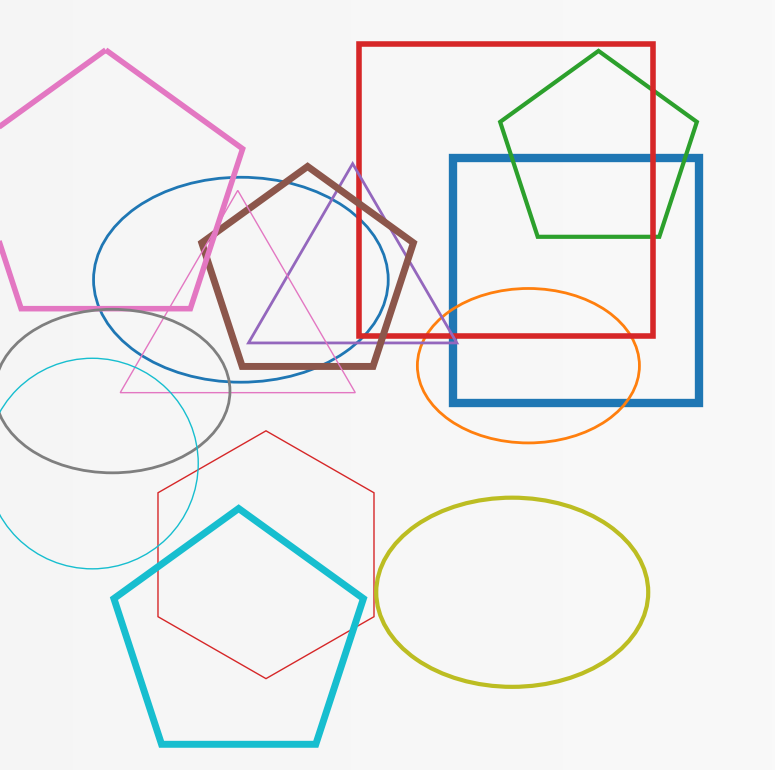[{"shape": "square", "thickness": 3, "radius": 0.8, "center": [0.743, 0.636]}, {"shape": "oval", "thickness": 1, "radius": 0.95, "center": [0.311, 0.637]}, {"shape": "oval", "thickness": 1, "radius": 0.72, "center": [0.682, 0.525]}, {"shape": "pentagon", "thickness": 1.5, "radius": 0.67, "center": [0.772, 0.8]}, {"shape": "square", "thickness": 2, "radius": 0.95, "center": [0.653, 0.753]}, {"shape": "hexagon", "thickness": 0.5, "radius": 0.8, "center": [0.343, 0.28]}, {"shape": "triangle", "thickness": 1, "radius": 0.78, "center": [0.455, 0.632]}, {"shape": "pentagon", "thickness": 2.5, "radius": 0.72, "center": [0.397, 0.64]}, {"shape": "pentagon", "thickness": 2, "radius": 0.93, "center": [0.136, 0.749]}, {"shape": "triangle", "thickness": 0.5, "radius": 0.88, "center": [0.307, 0.578]}, {"shape": "oval", "thickness": 1, "radius": 0.76, "center": [0.145, 0.492]}, {"shape": "oval", "thickness": 1.5, "radius": 0.88, "center": [0.661, 0.231]}, {"shape": "pentagon", "thickness": 2.5, "radius": 0.85, "center": [0.308, 0.17]}, {"shape": "circle", "thickness": 0.5, "radius": 0.68, "center": [0.119, 0.398]}]